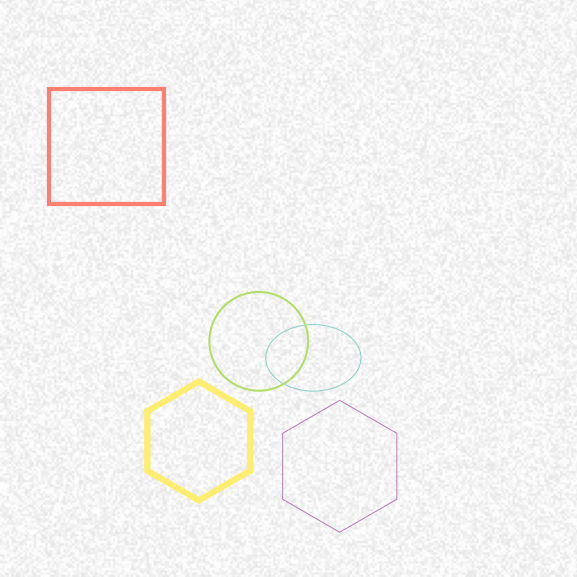[{"shape": "oval", "thickness": 0.5, "radius": 0.41, "center": [0.543, 0.379]}, {"shape": "square", "thickness": 2, "radius": 0.5, "center": [0.184, 0.745]}, {"shape": "circle", "thickness": 1, "radius": 0.43, "center": [0.448, 0.408]}, {"shape": "hexagon", "thickness": 0.5, "radius": 0.57, "center": [0.588, 0.192]}, {"shape": "hexagon", "thickness": 3, "radius": 0.51, "center": [0.344, 0.236]}]